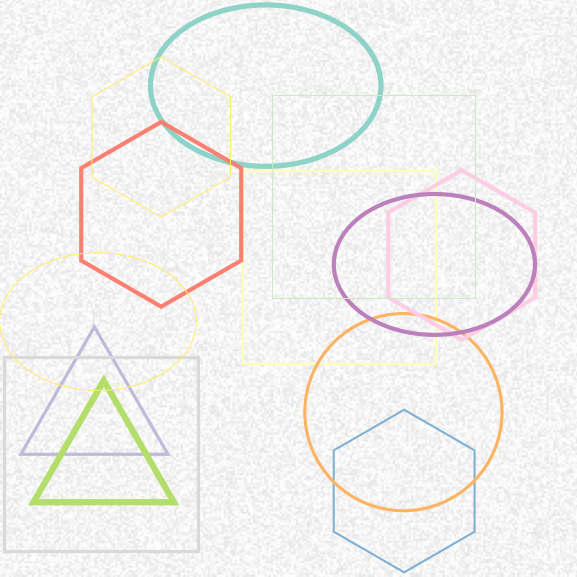[{"shape": "oval", "thickness": 2.5, "radius": 1.0, "center": [0.46, 0.851]}, {"shape": "square", "thickness": 1, "radius": 0.83, "center": [0.587, 0.536]}, {"shape": "triangle", "thickness": 1.5, "radius": 0.74, "center": [0.164, 0.286]}, {"shape": "hexagon", "thickness": 2, "radius": 0.8, "center": [0.279, 0.628]}, {"shape": "hexagon", "thickness": 1, "radius": 0.7, "center": [0.7, 0.149]}, {"shape": "circle", "thickness": 1.5, "radius": 0.85, "center": [0.699, 0.285]}, {"shape": "triangle", "thickness": 3, "radius": 0.7, "center": [0.18, 0.2]}, {"shape": "hexagon", "thickness": 2, "radius": 0.73, "center": [0.799, 0.558]}, {"shape": "square", "thickness": 1.5, "radius": 0.84, "center": [0.175, 0.213]}, {"shape": "oval", "thickness": 2, "radius": 0.87, "center": [0.752, 0.541]}, {"shape": "square", "thickness": 0.5, "radius": 0.88, "center": [0.646, 0.659]}, {"shape": "hexagon", "thickness": 0.5, "radius": 0.69, "center": [0.279, 0.762]}, {"shape": "oval", "thickness": 0.5, "radius": 0.85, "center": [0.17, 0.442]}]